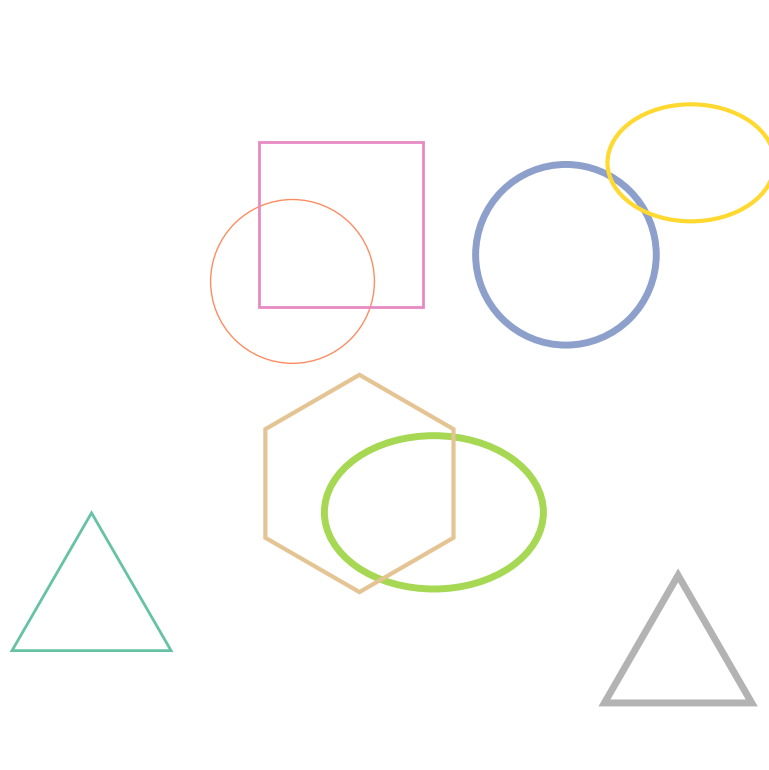[{"shape": "triangle", "thickness": 1, "radius": 0.6, "center": [0.119, 0.215]}, {"shape": "circle", "thickness": 0.5, "radius": 0.53, "center": [0.38, 0.635]}, {"shape": "circle", "thickness": 2.5, "radius": 0.59, "center": [0.735, 0.669]}, {"shape": "square", "thickness": 1, "radius": 0.53, "center": [0.443, 0.708]}, {"shape": "oval", "thickness": 2.5, "radius": 0.71, "center": [0.563, 0.335]}, {"shape": "oval", "thickness": 1.5, "radius": 0.54, "center": [0.897, 0.789]}, {"shape": "hexagon", "thickness": 1.5, "radius": 0.71, "center": [0.467, 0.372]}, {"shape": "triangle", "thickness": 2.5, "radius": 0.55, "center": [0.881, 0.142]}]